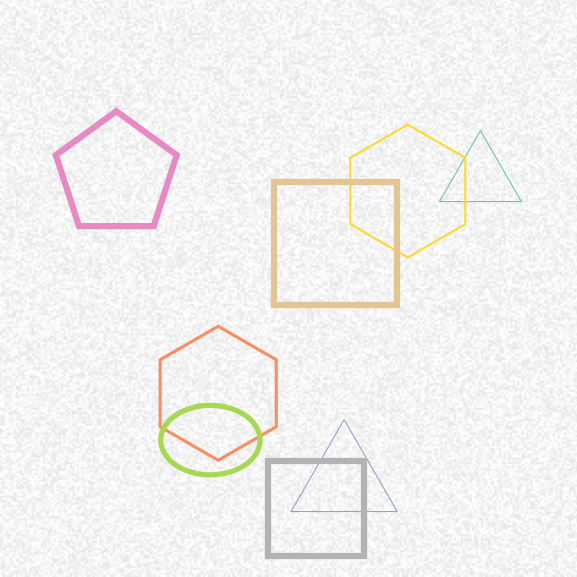[{"shape": "triangle", "thickness": 0.5, "radius": 0.41, "center": [0.832, 0.691]}, {"shape": "hexagon", "thickness": 1.5, "radius": 0.58, "center": [0.378, 0.318]}, {"shape": "triangle", "thickness": 0.5, "radius": 0.53, "center": [0.596, 0.166]}, {"shape": "pentagon", "thickness": 3, "radius": 0.55, "center": [0.201, 0.697]}, {"shape": "oval", "thickness": 2.5, "radius": 0.43, "center": [0.364, 0.237]}, {"shape": "hexagon", "thickness": 1, "radius": 0.57, "center": [0.706, 0.668]}, {"shape": "square", "thickness": 3, "radius": 0.53, "center": [0.581, 0.577]}, {"shape": "square", "thickness": 3, "radius": 0.41, "center": [0.547, 0.119]}]